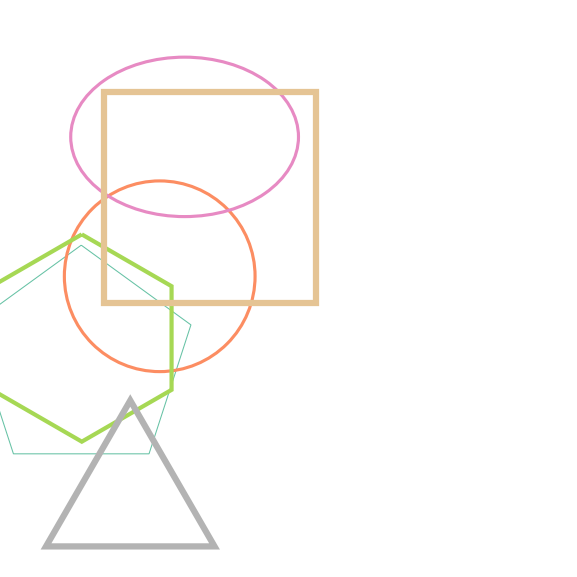[{"shape": "pentagon", "thickness": 0.5, "radius": 1.0, "center": [0.141, 0.375]}, {"shape": "circle", "thickness": 1.5, "radius": 0.83, "center": [0.277, 0.521]}, {"shape": "oval", "thickness": 1.5, "radius": 0.99, "center": [0.32, 0.762]}, {"shape": "hexagon", "thickness": 2, "radius": 0.9, "center": [0.142, 0.414]}, {"shape": "square", "thickness": 3, "radius": 0.91, "center": [0.364, 0.657]}, {"shape": "triangle", "thickness": 3, "radius": 0.84, "center": [0.226, 0.137]}]